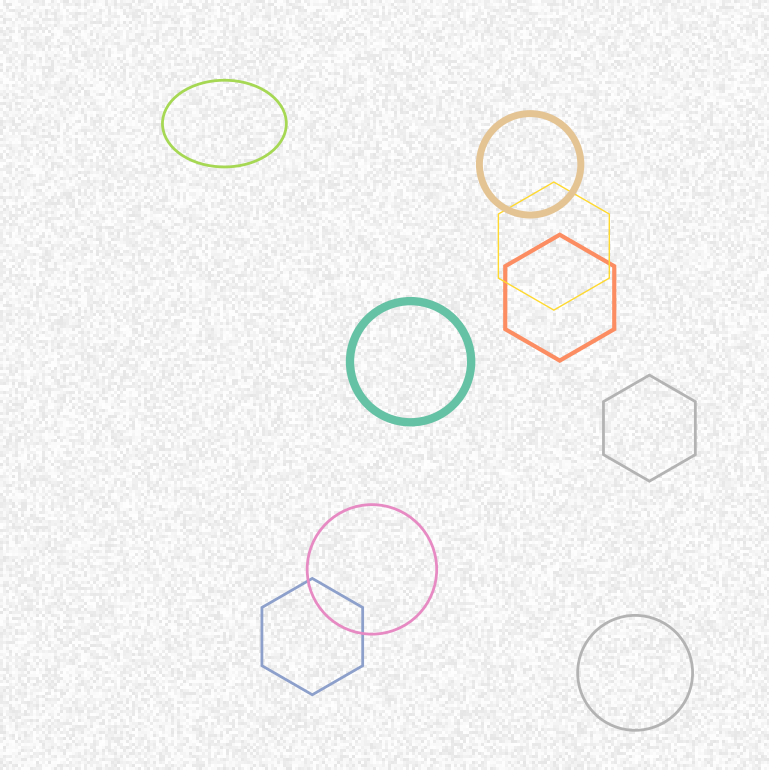[{"shape": "circle", "thickness": 3, "radius": 0.39, "center": [0.533, 0.53]}, {"shape": "hexagon", "thickness": 1.5, "radius": 0.41, "center": [0.727, 0.613]}, {"shape": "hexagon", "thickness": 1, "radius": 0.38, "center": [0.406, 0.173]}, {"shape": "circle", "thickness": 1, "radius": 0.42, "center": [0.483, 0.261]}, {"shape": "oval", "thickness": 1, "radius": 0.4, "center": [0.291, 0.839]}, {"shape": "hexagon", "thickness": 0.5, "radius": 0.42, "center": [0.719, 0.68]}, {"shape": "circle", "thickness": 2.5, "radius": 0.33, "center": [0.688, 0.787]}, {"shape": "hexagon", "thickness": 1, "radius": 0.34, "center": [0.843, 0.444]}, {"shape": "circle", "thickness": 1, "radius": 0.37, "center": [0.825, 0.126]}]